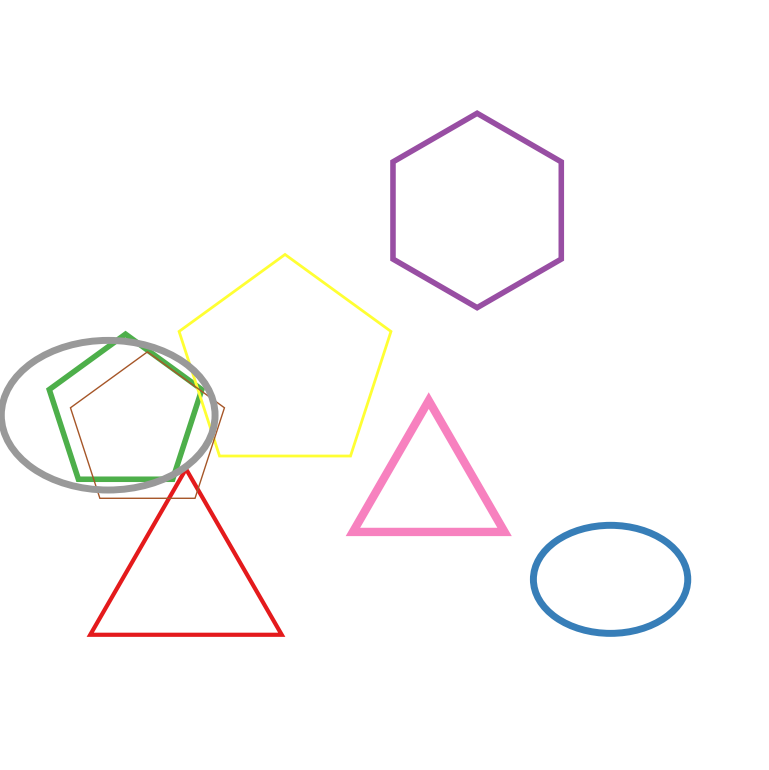[{"shape": "triangle", "thickness": 1.5, "radius": 0.72, "center": [0.242, 0.247]}, {"shape": "oval", "thickness": 2.5, "radius": 0.5, "center": [0.793, 0.248]}, {"shape": "pentagon", "thickness": 2, "radius": 0.52, "center": [0.163, 0.462]}, {"shape": "hexagon", "thickness": 2, "radius": 0.63, "center": [0.62, 0.727]}, {"shape": "pentagon", "thickness": 1, "radius": 0.72, "center": [0.37, 0.525]}, {"shape": "pentagon", "thickness": 0.5, "radius": 0.53, "center": [0.191, 0.438]}, {"shape": "triangle", "thickness": 3, "radius": 0.57, "center": [0.557, 0.366]}, {"shape": "oval", "thickness": 2.5, "radius": 0.69, "center": [0.14, 0.461]}]